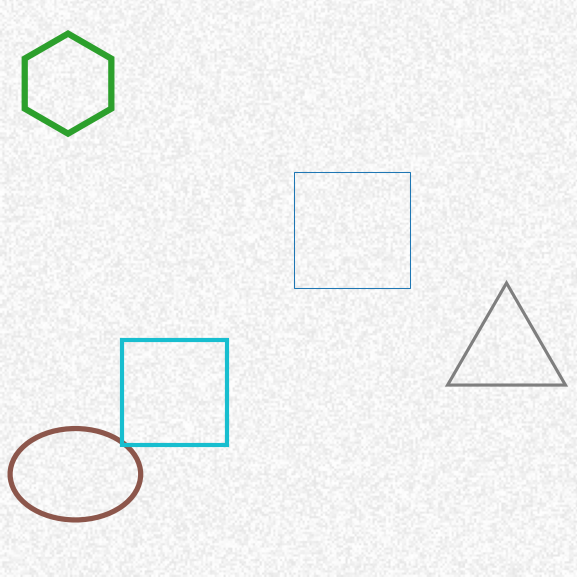[{"shape": "square", "thickness": 0.5, "radius": 0.5, "center": [0.61, 0.601]}, {"shape": "hexagon", "thickness": 3, "radius": 0.43, "center": [0.118, 0.854]}, {"shape": "oval", "thickness": 2.5, "radius": 0.57, "center": [0.131, 0.178]}, {"shape": "triangle", "thickness": 1.5, "radius": 0.59, "center": [0.877, 0.391]}, {"shape": "square", "thickness": 2, "radius": 0.45, "center": [0.302, 0.319]}]